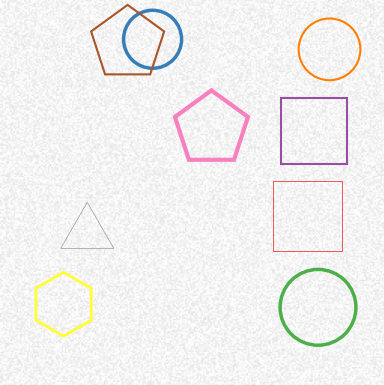[{"shape": "square", "thickness": 0.5, "radius": 0.45, "center": [0.799, 0.439]}, {"shape": "circle", "thickness": 2.5, "radius": 0.38, "center": [0.396, 0.898]}, {"shape": "circle", "thickness": 2.5, "radius": 0.49, "center": [0.826, 0.202]}, {"shape": "square", "thickness": 1.5, "radius": 0.43, "center": [0.816, 0.659]}, {"shape": "circle", "thickness": 1.5, "radius": 0.4, "center": [0.856, 0.872]}, {"shape": "hexagon", "thickness": 2, "radius": 0.42, "center": [0.165, 0.21]}, {"shape": "pentagon", "thickness": 1.5, "radius": 0.5, "center": [0.332, 0.888]}, {"shape": "pentagon", "thickness": 3, "radius": 0.5, "center": [0.549, 0.666]}, {"shape": "triangle", "thickness": 0.5, "radius": 0.4, "center": [0.227, 0.394]}]